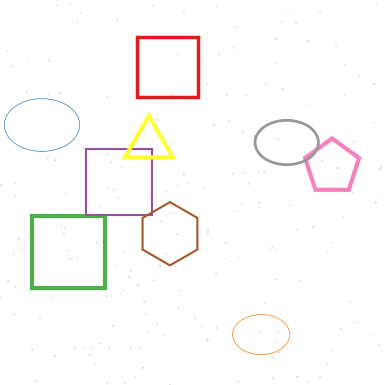[{"shape": "square", "thickness": 2.5, "radius": 0.39, "center": [0.435, 0.826]}, {"shape": "oval", "thickness": 0.5, "radius": 0.49, "center": [0.109, 0.675]}, {"shape": "square", "thickness": 3, "radius": 0.47, "center": [0.177, 0.345]}, {"shape": "square", "thickness": 1.5, "radius": 0.43, "center": [0.31, 0.527]}, {"shape": "oval", "thickness": 0.5, "radius": 0.37, "center": [0.678, 0.131]}, {"shape": "triangle", "thickness": 3, "radius": 0.36, "center": [0.386, 0.627]}, {"shape": "hexagon", "thickness": 1.5, "radius": 0.41, "center": [0.441, 0.393]}, {"shape": "pentagon", "thickness": 3, "radius": 0.37, "center": [0.863, 0.567]}, {"shape": "oval", "thickness": 2, "radius": 0.41, "center": [0.745, 0.63]}]